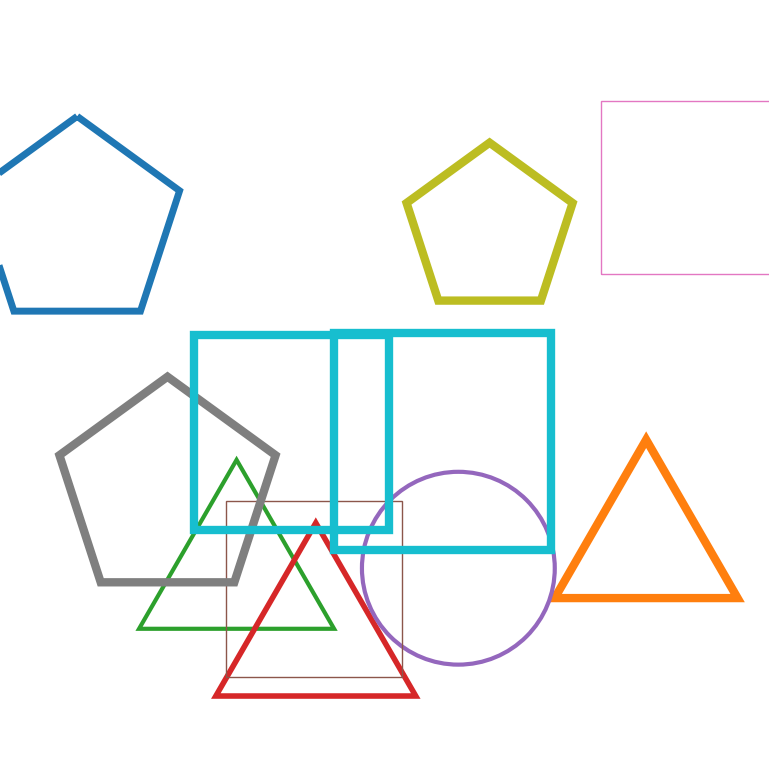[{"shape": "pentagon", "thickness": 2.5, "radius": 0.7, "center": [0.1, 0.709]}, {"shape": "triangle", "thickness": 3, "radius": 0.69, "center": [0.839, 0.292]}, {"shape": "triangle", "thickness": 1.5, "radius": 0.73, "center": [0.307, 0.257]}, {"shape": "triangle", "thickness": 2, "radius": 0.75, "center": [0.41, 0.171]}, {"shape": "circle", "thickness": 1.5, "radius": 0.63, "center": [0.595, 0.262]}, {"shape": "square", "thickness": 0.5, "radius": 0.57, "center": [0.408, 0.235]}, {"shape": "square", "thickness": 0.5, "radius": 0.56, "center": [0.893, 0.756]}, {"shape": "pentagon", "thickness": 3, "radius": 0.74, "center": [0.218, 0.363]}, {"shape": "pentagon", "thickness": 3, "radius": 0.57, "center": [0.636, 0.701]}, {"shape": "square", "thickness": 3, "radius": 0.63, "center": [0.379, 0.438]}, {"shape": "square", "thickness": 3, "radius": 0.71, "center": [0.574, 0.427]}]